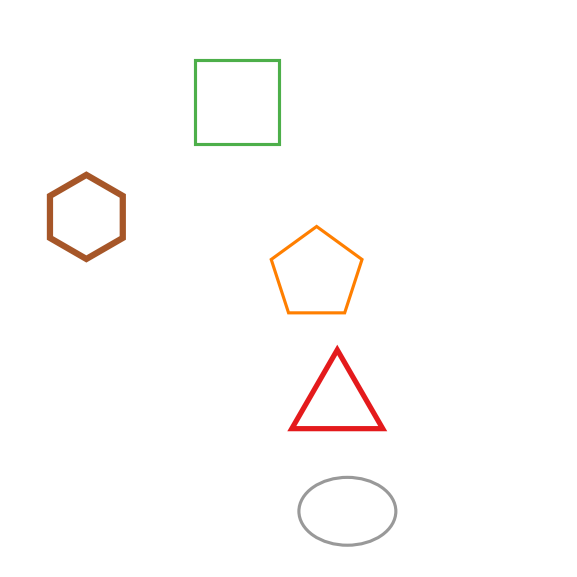[{"shape": "triangle", "thickness": 2.5, "radius": 0.45, "center": [0.584, 0.302]}, {"shape": "square", "thickness": 1.5, "radius": 0.36, "center": [0.411, 0.823]}, {"shape": "pentagon", "thickness": 1.5, "radius": 0.41, "center": [0.548, 0.524]}, {"shape": "hexagon", "thickness": 3, "radius": 0.36, "center": [0.15, 0.624]}, {"shape": "oval", "thickness": 1.5, "radius": 0.42, "center": [0.602, 0.114]}]